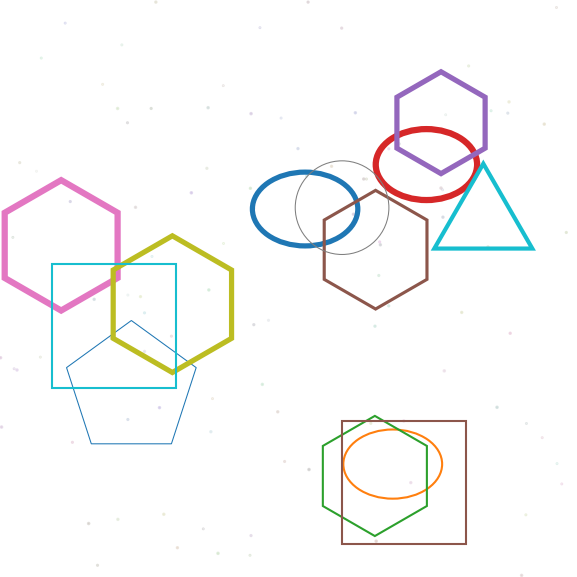[{"shape": "oval", "thickness": 2.5, "radius": 0.46, "center": [0.528, 0.637]}, {"shape": "pentagon", "thickness": 0.5, "radius": 0.59, "center": [0.227, 0.326]}, {"shape": "oval", "thickness": 1, "radius": 0.43, "center": [0.68, 0.196]}, {"shape": "hexagon", "thickness": 1, "radius": 0.52, "center": [0.649, 0.175]}, {"shape": "oval", "thickness": 3, "radius": 0.44, "center": [0.738, 0.714]}, {"shape": "hexagon", "thickness": 2.5, "radius": 0.44, "center": [0.764, 0.787]}, {"shape": "hexagon", "thickness": 1.5, "radius": 0.51, "center": [0.65, 0.567]}, {"shape": "square", "thickness": 1, "radius": 0.53, "center": [0.699, 0.164]}, {"shape": "hexagon", "thickness": 3, "radius": 0.56, "center": [0.106, 0.574]}, {"shape": "circle", "thickness": 0.5, "radius": 0.41, "center": [0.592, 0.64]}, {"shape": "hexagon", "thickness": 2.5, "radius": 0.59, "center": [0.298, 0.472]}, {"shape": "square", "thickness": 1, "radius": 0.53, "center": [0.198, 0.434]}, {"shape": "triangle", "thickness": 2, "radius": 0.49, "center": [0.837, 0.618]}]